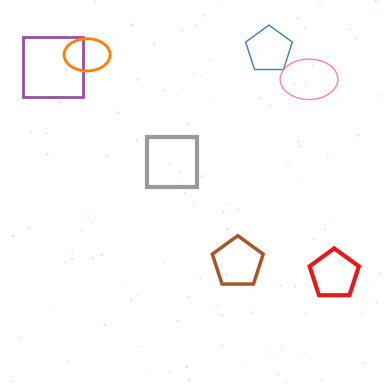[{"shape": "pentagon", "thickness": 3, "radius": 0.34, "center": [0.868, 0.288]}, {"shape": "pentagon", "thickness": 1, "radius": 0.32, "center": [0.699, 0.871]}, {"shape": "square", "thickness": 2, "radius": 0.39, "center": [0.137, 0.827]}, {"shape": "oval", "thickness": 2, "radius": 0.3, "center": [0.226, 0.858]}, {"shape": "pentagon", "thickness": 2.5, "radius": 0.35, "center": [0.618, 0.318]}, {"shape": "oval", "thickness": 1, "radius": 0.38, "center": [0.803, 0.794]}, {"shape": "square", "thickness": 3, "radius": 0.33, "center": [0.446, 0.58]}]